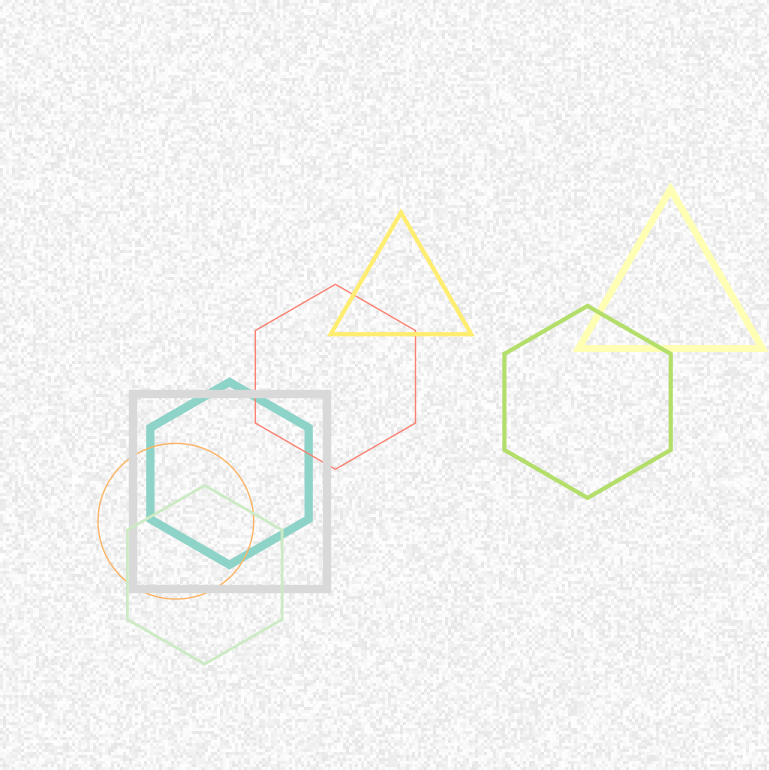[{"shape": "hexagon", "thickness": 3, "radius": 0.59, "center": [0.298, 0.385]}, {"shape": "triangle", "thickness": 2.5, "radius": 0.69, "center": [0.871, 0.616]}, {"shape": "hexagon", "thickness": 0.5, "radius": 0.6, "center": [0.436, 0.511]}, {"shape": "circle", "thickness": 0.5, "radius": 0.51, "center": [0.228, 0.323]}, {"shape": "hexagon", "thickness": 1.5, "radius": 0.62, "center": [0.763, 0.478]}, {"shape": "square", "thickness": 3, "radius": 0.63, "center": [0.299, 0.362]}, {"shape": "hexagon", "thickness": 1, "radius": 0.58, "center": [0.266, 0.254]}, {"shape": "triangle", "thickness": 1.5, "radius": 0.53, "center": [0.521, 0.619]}]